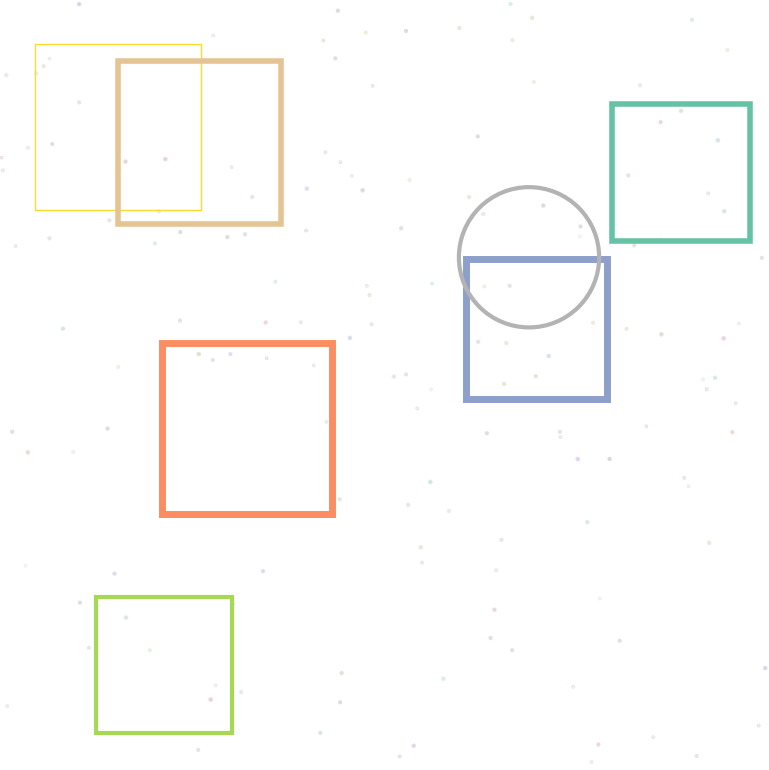[{"shape": "square", "thickness": 2, "radius": 0.45, "center": [0.885, 0.776]}, {"shape": "square", "thickness": 2.5, "radius": 0.55, "center": [0.321, 0.444]}, {"shape": "square", "thickness": 2.5, "radius": 0.46, "center": [0.697, 0.572]}, {"shape": "square", "thickness": 1.5, "radius": 0.44, "center": [0.213, 0.136]}, {"shape": "square", "thickness": 0.5, "radius": 0.54, "center": [0.153, 0.835]}, {"shape": "square", "thickness": 2, "radius": 0.53, "center": [0.259, 0.815]}, {"shape": "circle", "thickness": 1.5, "radius": 0.46, "center": [0.687, 0.666]}]